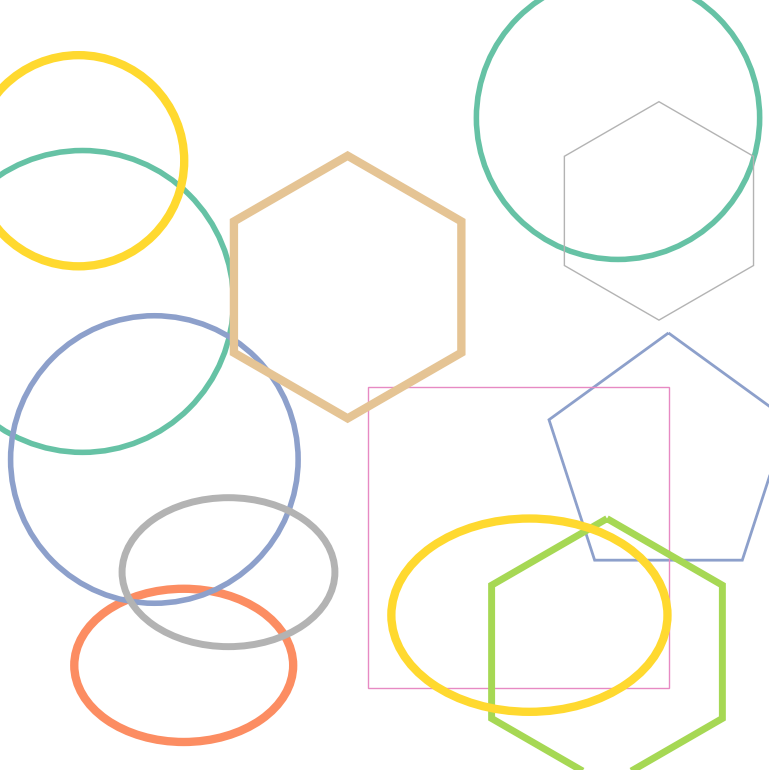[{"shape": "circle", "thickness": 2, "radius": 0.98, "center": [0.107, 0.609]}, {"shape": "circle", "thickness": 2, "radius": 0.92, "center": [0.803, 0.847]}, {"shape": "oval", "thickness": 3, "radius": 0.71, "center": [0.239, 0.136]}, {"shape": "pentagon", "thickness": 1, "radius": 0.82, "center": [0.868, 0.404]}, {"shape": "circle", "thickness": 2, "radius": 0.93, "center": [0.2, 0.403]}, {"shape": "square", "thickness": 0.5, "radius": 0.98, "center": [0.673, 0.302]}, {"shape": "hexagon", "thickness": 2.5, "radius": 0.87, "center": [0.788, 0.153]}, {"shape": "oval", "thickness": 3, "radius": 0.9, "center": [0.688, 0.201]}, {"shape": "circle", "thickness": 3, "radius": 0.69, "center": [0.102, 0.791]}, {"shape": "hexagon", "thickness": 3, "radius": 0.85, "center": [0.451, 0.627]}, {"shape": "hexagon", "thickness": 0.5, "radius": 0.71, "center": [0.856, 0.726]}, {"shape": "oval", "thickness": 2.5, "radius": 0.69, "center": [0.297, 0.257]}]